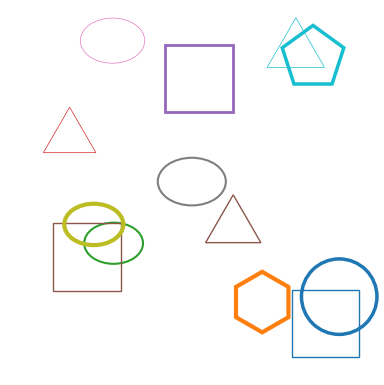[{"shape": "square", "thickness": 1, "radius": 0.44, "center": [0.847, 0.159]}, {"shape": "circle", "thickness": 2.5, "radius": 0.49, "center": [0.881, 0.229]}, {"shape": "hexagon", "thickness": 3, "radius": 0.39, "center": [0.681, 0.215]}, {"shape": "oval", "thickness": 1.5, "radius": 0.38, "center": [0.295, 0.368]}, {"shape": "triangle", "thickness": 0.5, "radius": 0.39, "center": [0.181, 0.643]}, {"shape": "square", "thickness": 2, "radius": 0.44, "center": [0.517, 0.796]}, {"shape": "triangle", "thickness": 1, "radius": 0.41, "center": [0.606, 0.411]}, {"shape": "square", "thickness": 1, "radius": 0.44, "center": [0.226, 0.332]}, {"shape": "oval", "thickness": 0.5, "radius": 0.42, "center": [0.292, 0.894]}, {"shape": "oval", "thickness": 1.5, "radius": 0.44, "center": [0.498, 0.528]}, {"shape": "oval", "thickness": 3, "radius": 0.38, "center": [0.244, 0.417]}, {"shape": "pentagon", "thickness": 2.5, "radius": 0.42, "center": [0.813, 0.85]}, {"shape": "triangle", "thickness": 0.5, "radius": 0.43, "center": [0.768, 0.868]}]